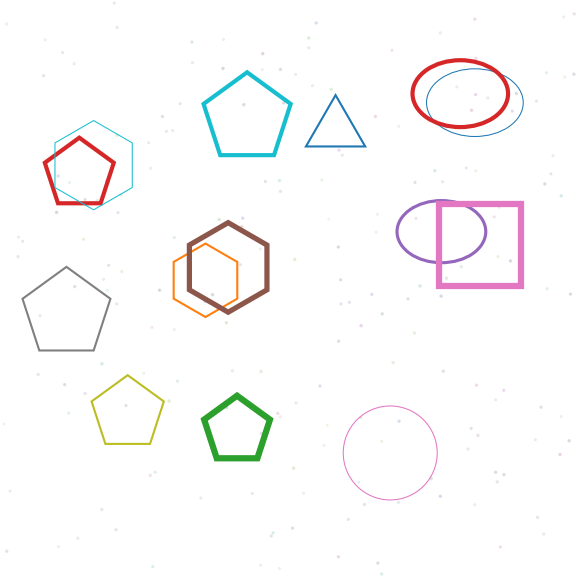[{"shape": "triangle", "thickness": 1, "radius": 0.3, "center": [0.581, 0.775]}, {"shape": "oval", "thickness": 0.5, "radius": 0.42, "center": [0.822, 0.821]}, {"shape": "hexagon", "thickness": 1, "radius": 0.32, "center": [0.356, 0.514]}, {"shape": "pentagon", "thickness": 3, "radius": 0.3, "center": [0.41, 0.254]}, {"shape": "oval", "thickness": 2, "radius": 0.41, "center": [0.797, 0.837]}, {"shape": "pentagon", "thickness": 2, "radius": 0.31, "center": [0.137, 0.698]}, {"shape": "oval", "thickness": 1.5, "radius": 0.38, "center": [0.764, 0.598]}, {"shape": "hexagon", "thickness": 2.5, "radius": 0.39, "center": [0.395, 0.536]}, {"shape": "circle", "thickness": 0.5, "radius": 0.41, "center": [0.676, 0.215]}, {"shape": "square", "thickness": 3, "radius": 0.35, "center": [0.831, 0.574]}, {"shape": "pentagon", "thickness": 1, "radius": 0.4, "center": [0.115, 0.457]}, {"shape": "pentagon", "thickness": 1, "radius": 0.33, "center": [0.221, 0.284]}, {"shape": "pentagon", "thickness": 2, "radius": 0.4, "center": [0.428, 0.795]}, {"shape": "hexagon", "thickness": 0.5, "radius": 0.39, "center": [0.162, 0.713]}]